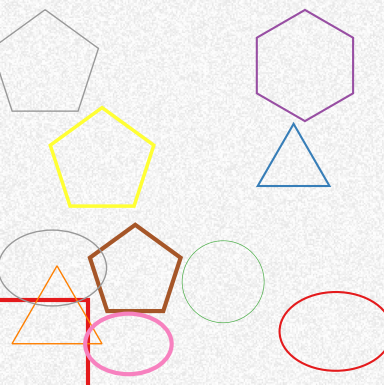[{"shape": "square", "thickness": 3, "radius": 0.6, "center": [0.11, 0.102]}, {"shape": "oval", "thickness": 1.5, "radius": 0.73, "center": [0.872, 0.139]}, {"shape": "triangle", "thickness": 1.5, "radius": 0.54, "center": [0.763, 0.571]}, {"shape": "circle", "thickness": 0.5, "radius": 0.53, "center": [0.58, 0.268]}, {"shape": "hexagon", "thickness": 1.5, "radius": 0.72, "center": [0.792, 0.83]}, {"shape": "triangle", "thickness": 1, "radius": 0.67, "center": [0.148, 0.175]}, {"shape": "pentagon", "thickness": 2.5, "radius": 0.71, "center": [0.265, 0.579]}, {"shape": "pentagon", "thickness": 3, "radius": 0.62, "center": [0.351, 0.292]}, {"shape": "oval", "thickness": 3, "radius": 0.56, "center": [0.334, 0.107]}, {"shape": "oval", "thickness": 1, "radius": 0.7, "center": [0.136, 0.304]}, {"shape": "pentagon", "thickness": 1, "radius": 0.73, "center": [0.117, 0.829]}]